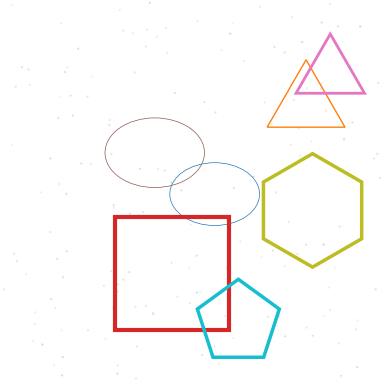[{"shape": "oval", "thickness": 0.5, "radius": 0.58, "center": [0.558, 0.496]}, {"shape": "triangle", "thickness": 1, "radius": 0.58, "center": [0.795, 0.728]}, {"shape": "square", "thickness": 3, "radius": 0.74, "center": [0.447, 0.29]}, {"shape": "oval", "thickness": 0.5, "radius": 0.65, "center": [0.402, 0.603]}, {"shape": "triangle", "thickness": 2, "radius": 0.51, "center": [0.858, 0.809]}, {"shape": "hexagon", "thickness": 2.5, "radius": 0.74, "center": [0.812, 0.454]}, {"shape": "pentagon", "thickness": 2.5, "radius": 0.56, "center": [0.619, 0.163]}]